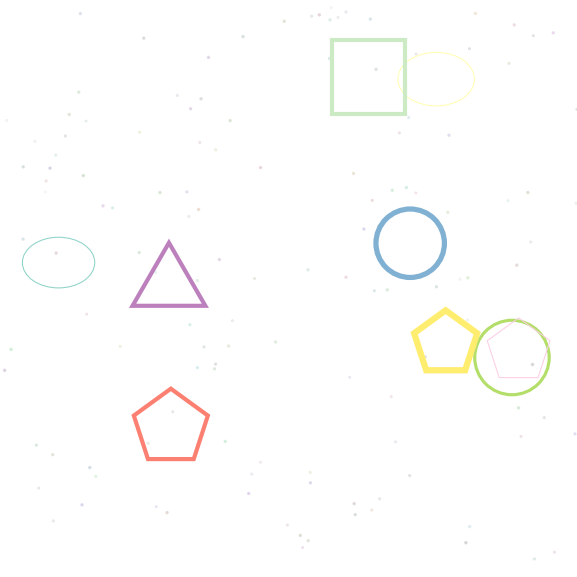[{"shape": "oval", "thickness": 0.5, "radius": 0.31, "center": [0.101, 0.544]}, {"shape": "oval", "thickness": 0.5, "radius": 0.33, "center": [0.755, 0.862]}, {"shape": "pentagon", "thickness": 2, "radius": 0.34, "center": [0.296, 0.259]}, {"shape": "circle", "thickness": 2.5, "radius": 0.3, "center": [0.71, 0.578]}, {"shape": "circle", "thickness": 1.5, "radius": 0.32, "center": [0.887, 0.38]}, {"shape": "pentagon", "thickness": 0.5, "radius": 0.29, "center": [0.898, 0.391]}, {"shape": "triangle", "thickness": 2, "radius": 0.36, "center": [0.293, 0.506]}, {"shape": "square", "thickness": 2, "radius": 0.32, "center": [0.638, 0.866]}, {"shape": "pentagon", "thickness": 3, "radius": 0.29, "center": [0.772, 0.404]}]